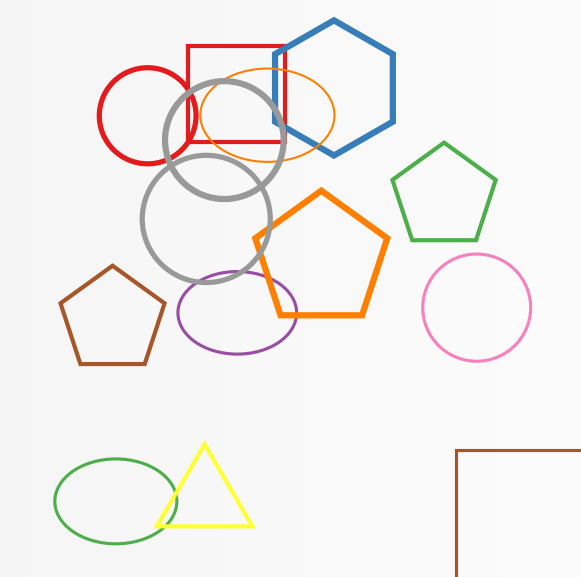[{"shape": "circle", "thickness": 2.5, "radius": 0.42, "center": [0.254, 0.799]}, {"shape": "square", "thickness": 2, "radius": 0.42, "center": [0.408, 0.836]}, {"shape": "hexagon", "thickness": 3, "radius": 0.59, "center": [0.575, 0.847]}, {"shape": "oval", "thickness": 1.5, "radius": 0.52, "center": [0.199, 0.131]}, {"shape": "pentagon", "thickness": 2, "radius": 0.47, "center": [0.764, 0.659]}, {"shape": "oval", "thickness": 1.5, "radius": 0.51, "center": [0.408, 0.457]}, {"shape": "oval", "thickness": 1, "radius": 0.58, "center": [0.46, 0.8]}, {"shape": "pentagon", "thickness": 3, "radius": 0.6, "center": [0.553, 0.55]}, {"shape": "triangle", "thickness": 2, "radius": 0.47, "center": [0.352, 0.135]}, {"shape": "square", "thickness": 1.5, "radius": 0.57, "center": [0.9, 0.106]}, {"shape": "pentagon", "thickness": 2, "radius": 0.47, "center": [0.194, 0.445]}, {"shape": "circle", "thickness": 1.5, "radius": 0.46, "center": [0.82, 0.466]}, {"shape": "circle", "thickness": 2.5, "radius": 0.55, "center": [0.355, 0.62]}, {"shape": "circle", "thickness": 3, "radius": 0.51, "center": [0.386, 0.757]}]